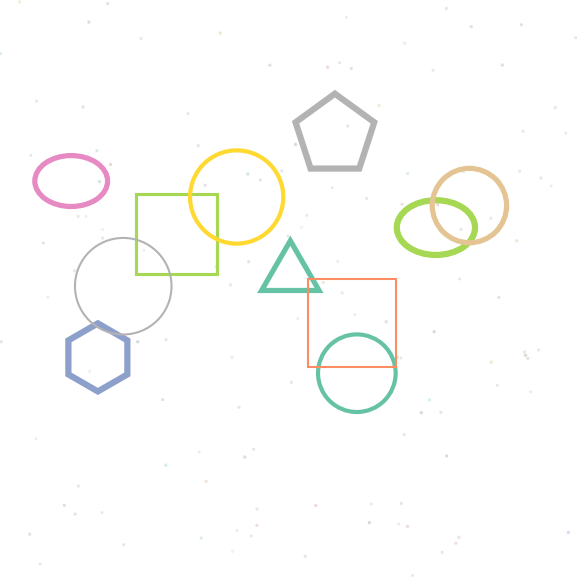[{"shape": "circle", "thickness": 2, "radius": 0.34, "center": [0.618, 0.353]}, {"shape": "triangle", "thickness": 2.5, "radius": 0.29, "center": [0.503, 0.525]}, {"shape": "square", "thickness": 1, "radius": 0.38, "center": [0.609, 0.44]}, {"shape": "hexagon", "thickness": 3, "radius": 0.29, "center": [0.169, 0.38]}, {"shape": "oval", "thickness": 2.5, "radius": 0.32, "center": [0.123, 0.686]}, {"shape": "square", "thickness": 1.5, "radius": 0.35, "center": [0.305, 0.594]}, {"shape": "oval", "thickness": 3, "radius": 0.34, "center": [0.755, 0.605]}, {"shape": "circle", "thickness": 2, "radius": 0.4, "center": [0.41, 0.658]}, {"shape": "circle", "thickness": 2.5, "radius": 0.32, "center": [0.813, 0.643]}, {"shape": "circle", "thickness": 1, "radius": 0.42, "center": [0.213, 0.504]}, {"shape": "pentagon", "thickness": 3, "radius": 0.36, "center": [0.58, 0.765]}]